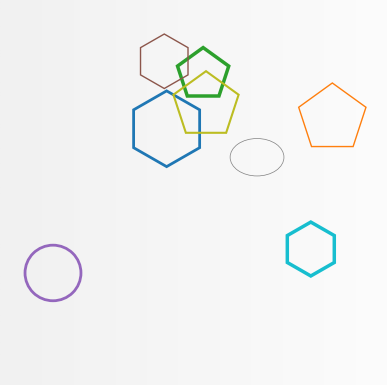[{"shape": "hexagon", "thickness": 2, "radius": 0.49, "center": [0.43, 0.666]}, {"shape": "pentagon", "thickness": 1, "radius": 0.46, "center": [0.858, 0.693]}, {"shape": "pentagon", "thickness": 2.5, "radius": 0.35, "center": [0.524, 0.807]}, {"shape": "circle", "thickness": 2, "radius": 0.36, "center": [0.137, 0.291]}, {"shape": "hexagon", "thickness": 1, "radius": 0.35, "center": [0.424, 0.841]}, {"shape": "oval", "thickness": 0.5, "radius": 0.35, "center": [0.663, 0.592]}, {"shape": "pentagon", "thickness": 1.5, "radius": 0.44, "center": [0.532, 0.727]}, {"shape": "hexagon", "thickness": 2.5, "radius": 0.35, "center": [0.802, 0.353]}]